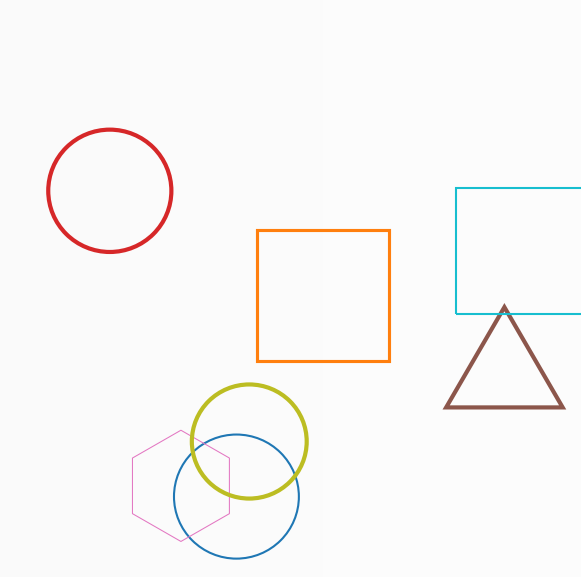[{"shape": "circle", "thickness": 1, "radius": 0.54, "center": [0.407, 0.139]}, {"shape": "square", "thickness": 1.5, "radius": 0.57, "center": [0.556, 0.488]}, {"shape": "circle", "thickness": 2, "radius": 0.53, "center": [0.189, 0.669]}, {"shape": "triangle", "thickness": 2, "radius": 0.58, "center": [0.868, 0.352]}, {"shape": "hexagon", "thickness": 0.5, "radius": 0.48, "center": [0.311, 0.158]}, {"shape": "circle", "thickness": 2, "radius": 0.49, "center": [0.429, 0.235]}, {"shape": "square", "thickness": 1, "radius": 0.55, "center": [0.894, 0.564]}]